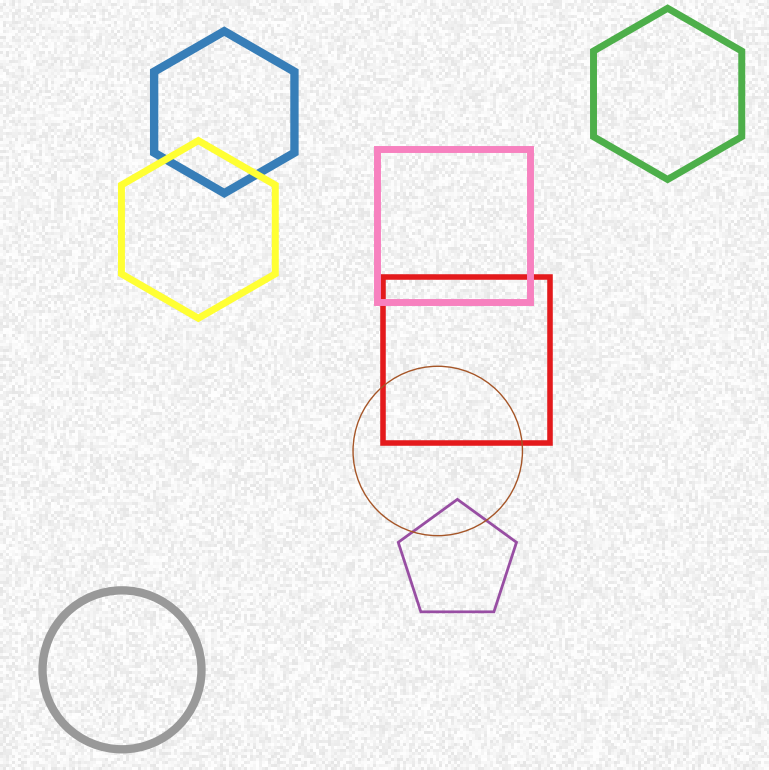[{"shape": "square", "thickness": 2, "radius": 0.54, "center": [0.606, 0.532]}, {"shape": "hexagon", "thickness": 3, "radius": 0.53, "center": [0.291, 0.854]}, {"shape": "hexagon", "thickness": 2.5, "radius": 0.56, "center": [0.867, 0.878]}, {"shape": "pentagon", "thickness": 1, "radius": 0.4, "center": [0.594, 0.271]}, {"shape": "hexagon", "thickness": 2.5, "radius": 0.58, "center": [0.258, 0.702]}, {"shape": "circle", "thickness": 0.5, "radius": 0.55, "center": [0.569, 0.414]}, {"shape": "square", "thickness": 2.5, "radius": 0.5, "center": [0.589, 0.707]}, {"shape": "circle", "thickness": 3, "radius": 0.52, "center": [0.158, 0.13]}]